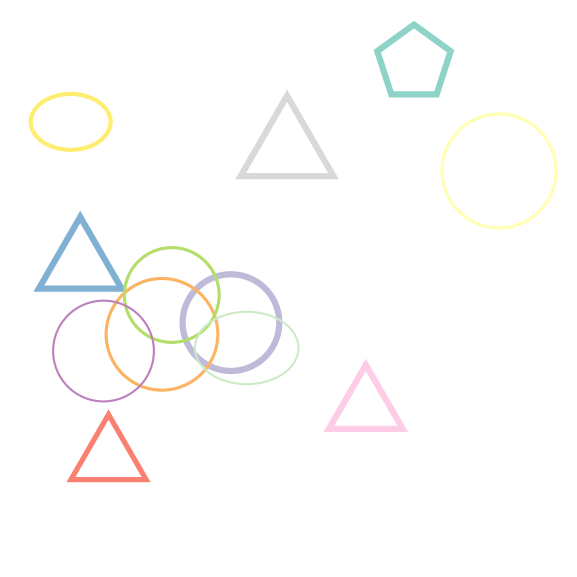[{"shape": "pentagon", "thickness": 3, "radius": 0.33, "center": [0.717, 0.89]}, {"shape": "circle", "thickness": 1.5, "radius": 0.49, "center": [0.864, 0.703]}, {"shape": "circle", "thickness": 3, "radius": 0.42, "center": [0.4, 0.44]}, {"shape": "triangle", "thickness": 2.5, "radius": 0.38, "center": [0.188, 0.206]}, {"shape": "triangle", "thickness": 3, "radius": 0.41, "center": [0.139, 0.541]}, {"shape": "circle", "thickness": 1.5, "radius": 0.48, "center": [0.28, 0.42]}, {"shape": "circle", "thickness": 1.5, "radius": 0.41, "center": [0.297, 0.488]}, {"shape": "triangle", "thickness": 3, "radius": 0.37, "center": [0.633, 0.293]}, {"shape": "triangle", "thickness": 3, "radius": 0.46, "center": [0.497, 0.741]}, {"shape": "circle", "thickness": 1, "radius": 0.44, "center": [0.179, 0.391]}, {"shape": "oval", "thickness": 1, "radius": 0.45, "center": [0.427, 0.397]}, {"shape": "oval", "thickness": 2, "radius": 0.35, "center": [0.122, 0.788]}]